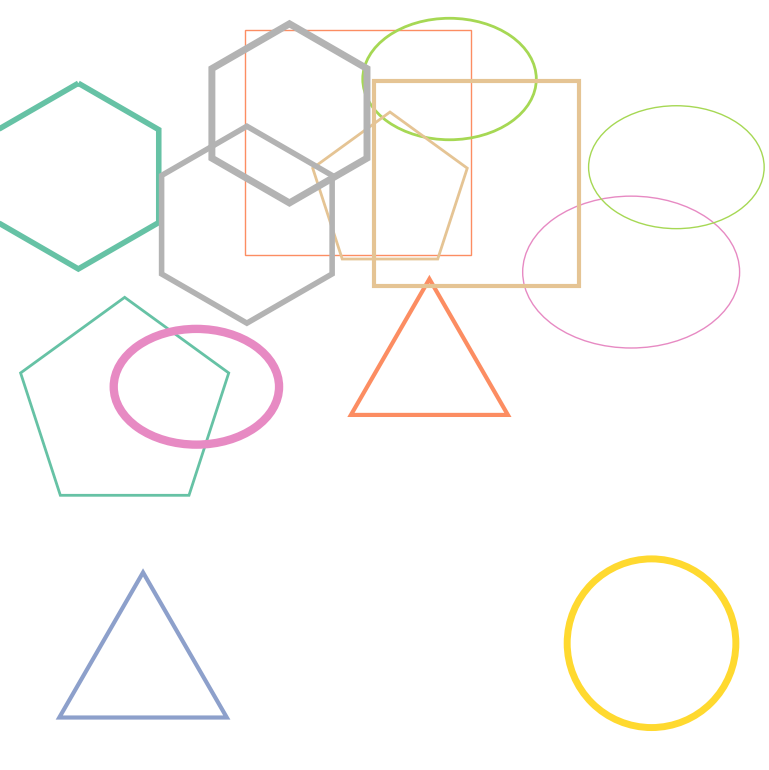[{"shape": "hexagon", "thickness": 2, "radius": 0.6, "center": [0.102, 0.771]}, {"shape": "pentagon", "thickness": 1, "radius": 0.71, "center": [0.162, 0.472]}, {"shape": "triangle", "thickness": 1.5, "radius": 0.59, "center": [0.558, 0.52]}, {"shape": "square", "thickness": 0.5, "radius": 0.73, "center": [0.465, 0.815]}, {"shape": "triangle", "thickness": 1.5, "radius": 0.63, "center": [0.186, 0.131]}, {"shape": "oval", "thickness": 0.5, "radius": 0.7, "center": [0.82, 0.647]}, {"shape": "oval", "thickness": 3, "radius": 0.54, "center": [0.255, 0.498]}, {"shape": "oval", "thickness": 0.5, "radius": 0.57, "center": [0.878, 0.783]}, {"shape": "oval", "thickness": 1, "radius": 0.56, "center": [0.584, 0.897]}, {"shape": "circle", "thickness": 2.5, "radius": 0.55, "center": [0.846, 0.165]}, {"shape": "pentagon", "thickness": 1, "radius": 0.53, "center": [0.506, 0.749]}, {"shape": "square", "thickness": 1.5, "radius": 0.66, "center": [0.619, 0.762]}, {"shape": "hexagon", "thickness": 2, "radius": 0.64, "center": [0.321, 0.708]}, {"shape": "hexagon", "thickness": 2.5, "radius": 0.58, "center": [0.376, 0.853]}]